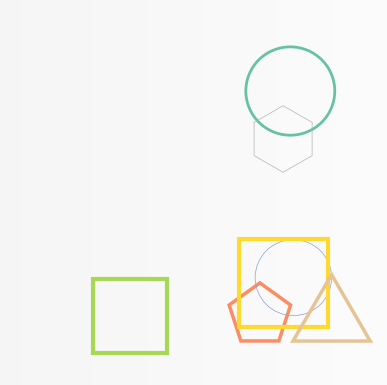[{"shape": "circle", "thickness": 2, "radius": 0.57, "center": [0.749, 0.764]}, {"shape": "pentagon", "thickness": 2.5, "radius": 0.42, "center": [0.671, 0.182]}, {"shape": "circle", "thickness": 0.5, "radius": 0.49, "center": [0.757, 0.279]}, {"shape": "square", "thickness": 3, "radius": 0.48, "center": [0.335, 0.179]}, {"shape": "square", "thickness": 3, "radius": 0.57, "center": [0.732, 0.266]}, {"shape": "triangle", "thickness": 2.5, "radius": 0.57, "center": [0.856, 0.172]}, {"shape": "hexagon", "thickness": 0.5, "radius": 0.43, "center": [0.731, 0.639]}]